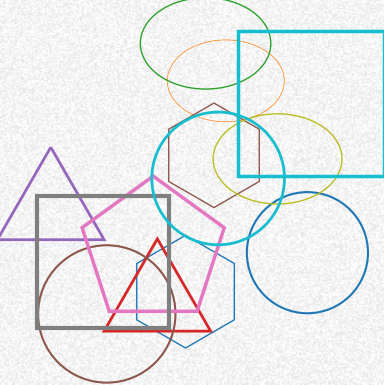[{"shape": "circle", "thickness": 1.5, "radius": 0.79, "center": [0.798, 0.344]}, {"shape": "hexagon", "thickness": 1, "radius": 0.73, "center": [0.482, 0.242]}, {"shape": "oval", "thickness": 0.5, "radius": 0.76, "center": [0.587, 0.79]}, {"shape": "oval", "thickness": 1, "radius": 0.85, "center": [0.534, 0.887]}, {"shape": "triangle", "thickness": 2, "radius": 0.8, "center": [0.409, 0.22]}, {"shape": "triangle", "thickness": 2, "radius": 0.8, "center": [0.132, 0.457]}, {"shape": "hexagon", "thickness": 1, "radius": 0.68, "center": [0.556, 0.597]}, {"shape": "circle", "thickness": 1.5, "radius": 0.89, "center": [0.277, 0.185]}, {"shape": "pentagon", "thickness": 2.5, "radius": 0.97, "center": [0.398, 0.348]}, {"shape": "square", "thickness": 3, "radius": 0.86, "center": [0.268, 0.319]}, {"shape": "oval", "thickness": 1, "radius": 0.84, "center": [0.721, 0.587]}, {"shape": "square", "thickness": 2.5, "radius": 0.95, "center": [0.807, 0.731]}, {"shape": "circle", "thickness": 2, "radius": 0.86, "center": [0.567, 0.537]}]